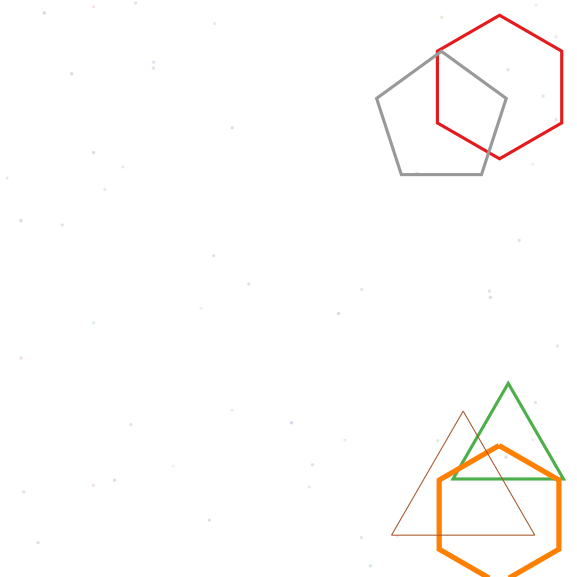[{"shape": "hexagon", "thickness": 1.5, "radius": 0.62, "center": [0.865, 0.848]}, {"shape": "triangle", "thickness": 1.5, "radius": 0.55, "center": [0.88, 0.225]}, {"shape": "hexagon", "thickness": 2.5, "radius": 0.6, "center": [0.864, 0.108]}, {"shape": "triangle", "thickness": 0.5, "radius": 0.72, "center": [0.802, 0.144]}, {"shape": "pentagon", "thickness": 1.5, "radius": 0.59, "center": [0.764, 0.792]}]